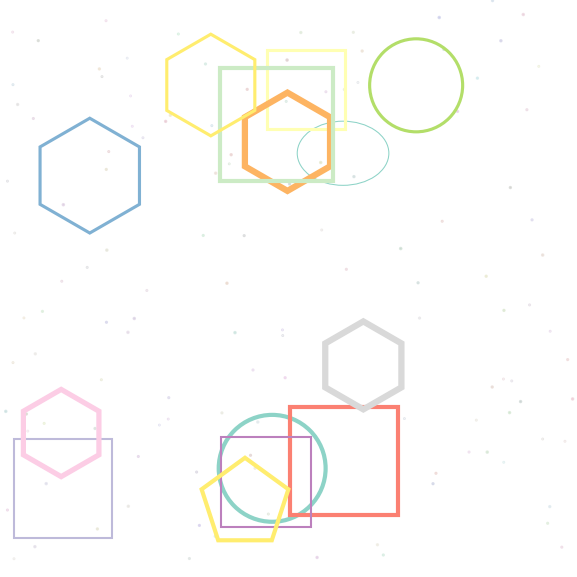[{"shape": "oval", "thickness": 0.5, "radius": 0.4, "center": [0.594, 0.734]}, {"shape": "circle", "thickness": 2, "radius": 0.46, "center": [0.471, 0.188]}, {"shape": "square", "thickness": 1.5, "radius": 0.34, "center": [0.53, 0.844]}, {"shape": "square", "thickness": 1, "radius": 0.43, "center": [0.109, 0.153]}, {"shape": "square", "thickness": 2, "radius": 0.47, "center": [0.596, 0.201]}, {"shape": "hexagon", "thickness": 1.5, "radius": 0.5, "center": [0.155, 0.695]}, {"shape": "hexagon", "thickness": 3, "radius": 0.43, "center": [0.498, 0.754]}, {"shape": "circle", "thickness": 1.5, "radius": 0.4, "center": [0.721, 0.851]}, {"shape": "hexagon", "thickness": 2.5, "radius": 0.38, "center": [0.106, 0.249]}, {"shape": "hexagon", "thickness": 3, "radius": 0.38, "center": [0.629, 0.366]}, {"shape": "square", "thickness": 1, "radius": 0.39, "center": [0.461, 0.165]}, {"shape": "square", "thickness": 2, "radius": 0.49, "center": [0.478, 0.783]}, {"shape": "pentagon", "thickness": 2, "radius": 0.39, "center": [0.424, 0.127]}, {"shape": "hexagon", "thickness": 1.5, "radius": 0.44, "center": [0.365, 0.852]}]